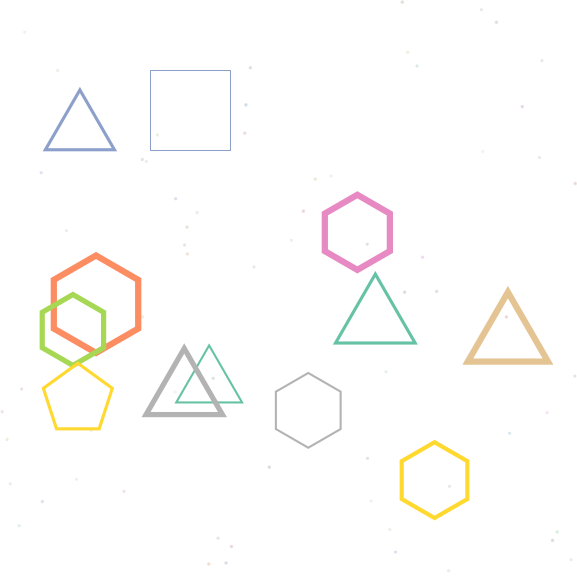[{"shape": "triangle", "thickness": 1.5, "radius": 0.4, "center": [0.65, 0.445]}, {"shape": "triangle", "thickness": 1, "radius": 0.33, "center": [0.362, 0.335]}, {"shape": "hexagon", "thickness": 3, "radius": 0.42, "center": [0.166, 0.472]}, {"shape": "square", "thickness": 0.5, "radius": 0.35, "center": [0.329, 0.809]}, {"shape": "triangle", "thickness": 1.5, "radius": 0.35, "center": [0.138, 0.774]}, {"shape": "hexagon", "thickness": 3, "radius": 0.33, "center": [0.619, 0.597]}, {"shape": "hexagon", "thickness": 2.5, "radius": 0.31, "center": [0.126, 0.428]}, {"shape": "hexagon", "thickness": 2, "radius": 0.33, "center": [0.752, 0.168]}, {"shape": "pentagon", "thickness": 1.5, "radius": 0.31, "center": [0.135, 0.307]}, {"shape": "triangle", "thickness": 3, "radius": 0.4, "center": [0.879, 0.413]}, {"shape": "triangle", "thickness": 2.5, "radius": 0.38, "center": [0.319, 0.319]}, {"shape": "hexagon", "thickness": 1, "radius": 0.32, "center": [0.534, 0.289]}]